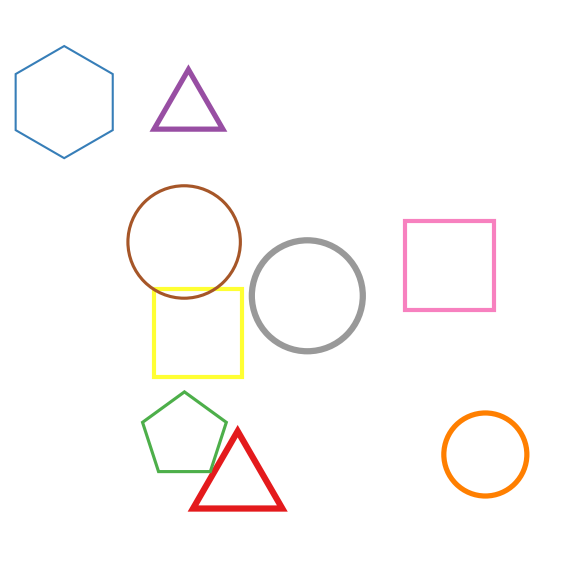[{"shape": "triangle", "thickness": 3, "radius": 0.45, "center": [0.412, 0.163]}, {"shape": "hexagon", "thickness": 1, "radius": 0.49, "center": [0.111, 0.822]}, {"shape": "pentagon", "thickness": 1.5, "radius": 0.38, "center": [0.319, 0.244]}, {"shape": "triangle", "thickness": 2.5, "radius": 0.34, "center": [0.326, 0.81]}, {"shape": "circle", "thickness": 2.5, "radius": 0.36, "center": [0.84, 0.212]}, {"shape": "square", "thickness": 2, "radius": 0.38, "center": [0.343, 0.423]}, {"shape": "circle", "thickness": 1.5, "radius": 0.49, "center": [0.319, 0.58]}, {"shape": "square", "thickness": 2, "radius": 0.38, "center": [0.778, 0.54]}, {"shape": "circle", "thickness": 3, "radius": 0.48, "center": [0.532, 0.487]}]